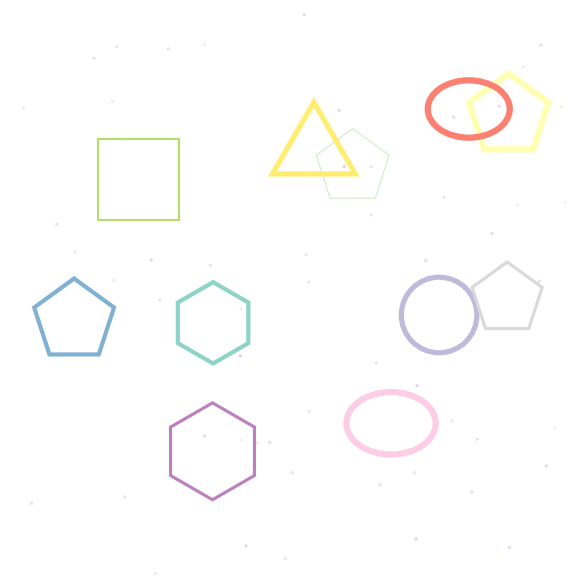[{"shape": "hexagon", "thickness": 2, "radius": 0.35, "center": [0.369, 0.44]}, {"shape": "pentagon", "thickness": 3, "radius": 0.36, "center": [0.881, 0.799]}, {"shape": "circle", "thickness": 2.5, "radius": 0.33, "center": [0.76, 0.454]}, {"shape": "oval", "thickness": 3, "radius": 0.35, "center": [0.812, 0.81]}, {"shape": "pentagon", "thickness": 2, "radius": 0.36, "center": [0.128, 0.444]}, {"shape": "square", "thickness": 1, "radius": 0.35, "center": [0.24, 0.688]}, {"shape": "oval", "thickness": 3, "radius": 0.39, "center": [0.677, 0.266]}, {"shape": "pentagon", "thickness": 1.5, "radius": 0.32, "center": [0.878, 0.482]}, {"shape": "hexagon", "thickness": 1.5, "radius": 0.42, "center": [0.368, 0.218]}, {"shape": "pentagon", "thickness": 0.5, "radius": 0.33, "center": [0.611, 0.71]}, {"shape": "triangle", "thickness": 2.5, "radius": 0.41, "center": [0.543, 0.739]}]